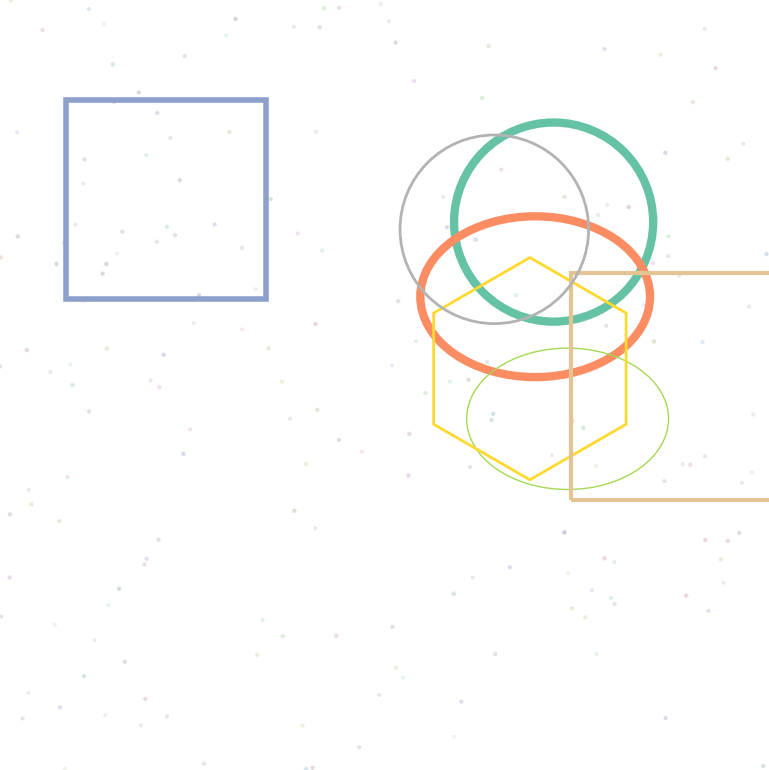[{"shape": "circle", "thickness": 3, "radius": 0.65, "center": [0.719, 0.712]}, {"shape": "oval", "thickness": 3, "radius": 0.75, "center": [0.695, 0.615]}, {"shape": "square", "thickness": 2, "radius": 0.65, "center": [0.215, 0.741]}, {"shape": "oval", "thickness": 0.5, "radius": 0.66, "center": [0.737, 0.456]}, {"shape": "hexagon", "thickness": 1, "radius": 0.72, "center": [0.688, 0.521]}, {"shape": "square", "thickness": 1.5, "radius": 0.74, "center": [0.889, 0.498]}, {"shape": "circle", "thickness": 1, "radius": 0.61, "center": [0.642, 0.702]}]